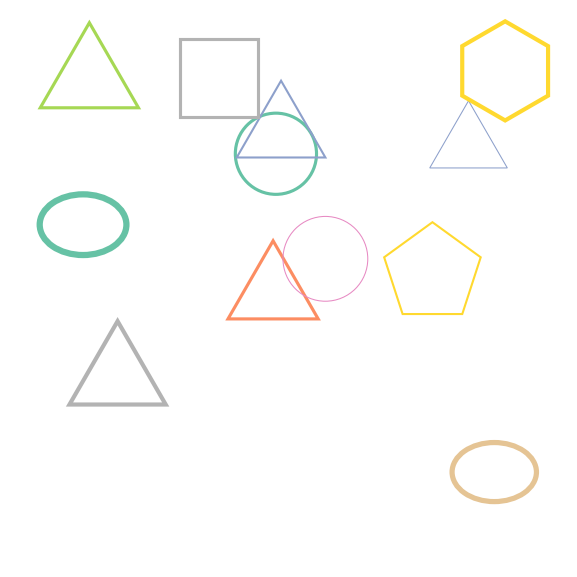[{"shape": "circle", "thickness": 1.5, "radius": 0.35, "center": [0.478, 0.733]}, {"shape": "oval", "thickness": 3, "radius": 0.38, "center": [0.144, 0.61]}, {"shape": "triangle", "thickness": 1.5, "radius": 0.45, "center": [0.473, 0.492]}, {"shape": "triangle", "thickness": 0.5, "radius": 0.39, "center": [0.811, 0.747]}, {"shape": "triangle", "thickness": 1, "radius": 0.44, "center": [0.487, 0.771]}, {"shape": "circle", "thickness": 0.5, "radius": 0.37, "center": [0.563, 0.551]}, {"shape": "triangle", "thickness": 1.5, "radius": 0.49, "center": [0.155, 0.862]}, {"shape": "hexagon", "thickness": 2, "radius": 0.43, "center": [0.875, 0.876]}, {"shape": "pentagon", "thickness": 1, "radius": 0.44, "center": [0.749, 0.526]}, {"shape": "oval", "thickness": 2.5, "radius": 0.37, "center": [0.856, 0.182]}, {"shape": "triangle", "thickness": 2, "radius": 0.48, "center": [0.204, 0.347]}, {"shape": "square", "thickness": 1.5, "radius": 0.34, "center": [0.379, 0.863]}]